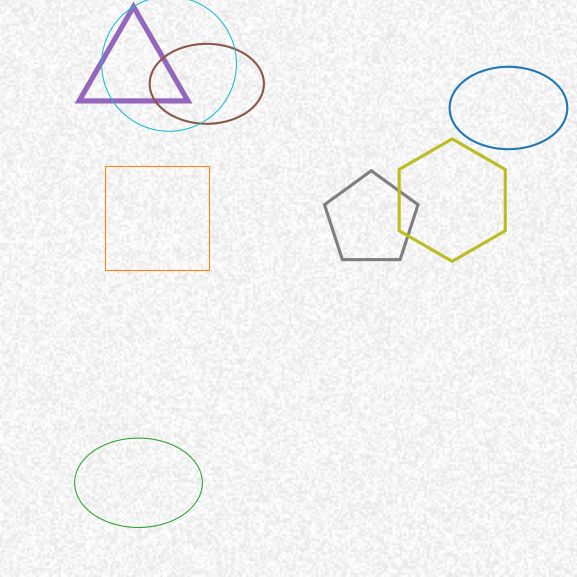[{"shape": "oval", "thickness": 1, "radius": 0.51, "center": [0.88, 0.812]}, {"shape": "square", "thickness": 0.5, "radius": 0.45, "center": [0.272, 0.622]}, {"shape": "oval", "thickness": 0.5, "radius": 0.55, "center": [0.24, 0.163]}, {"shape": "triangle", "thickness": 2.5, "radius": 0.54, "center": [0.231, 0.879]}, {"shape": "oval", "thickness": 1, "radius": 0.49, "center": [0.358, 0.854]}, {"shape": "pentagon", "thickness": 1.5, "radius": 0.43, "center": [0.643, 0.618]}, {"shape": "hexagon", "thickness": 1.5, "radius": 0.53, "center": [0.783, 0.653]}, {"shape": "circle", "thickness": 0.5, "radius": 0.58, "center": [0.293, 0.889]}]